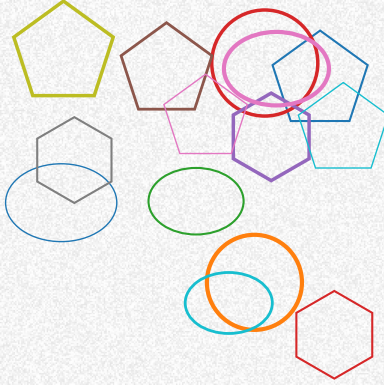[{"shape": "oval", "thickness": 1, "radius": 0.72, "center": [0.159, 0.474]}, {"shape": "pentagon", "thickness": 1.5, "radius": 0.65, "center": [0.831, 0.791]}, {"shape": "circle", "thickness": 3, "radius": 0.62, "center": [0.661, 0.267]}, {"shape": "oval", "thickness": 1.5, "radius": 0.62, "center": [0.509, 0.477]}, {"shape": "circle", "thickness": 2.5, "radius": 0.69, "center": [0.688, 0.836]}, {"shape": "hexagon", "thickness": 1.5, "radius": 0.57, "center": [0.868, 0.13]}, {"shape": "hexagon", "thickness": 2.5, "radius": 0.57, "center": [0.704, 0.645]}, {"shape": "pentagon", "thickness": 2, "radius": 0.62, "center": [0.433, 0.817]}, {"shape": "oval", "thickness": 3, "radius": 0.68, "center": [0.718, 0.822]}, {"shape": "pentagon", "thickness": 1, "radius": 0.57, "center": [0.534, 0.693]}, {"shape": "hexagon", "thickness": 1.5, "radius": 0.56, "center": [0.193, 0.584]}, {"shape": "pentagon", "thickness": 2.5, "radius": 0.68, "center": [0.165, 0.861]}, {"shape": "pentagon", "thickness": 1, "radius": 0.61, "center": [0.892, 0.663]}, {"shape": "oval", "thickness": 2, "radius": 0.57, "center": [0.594, 0.213]}]